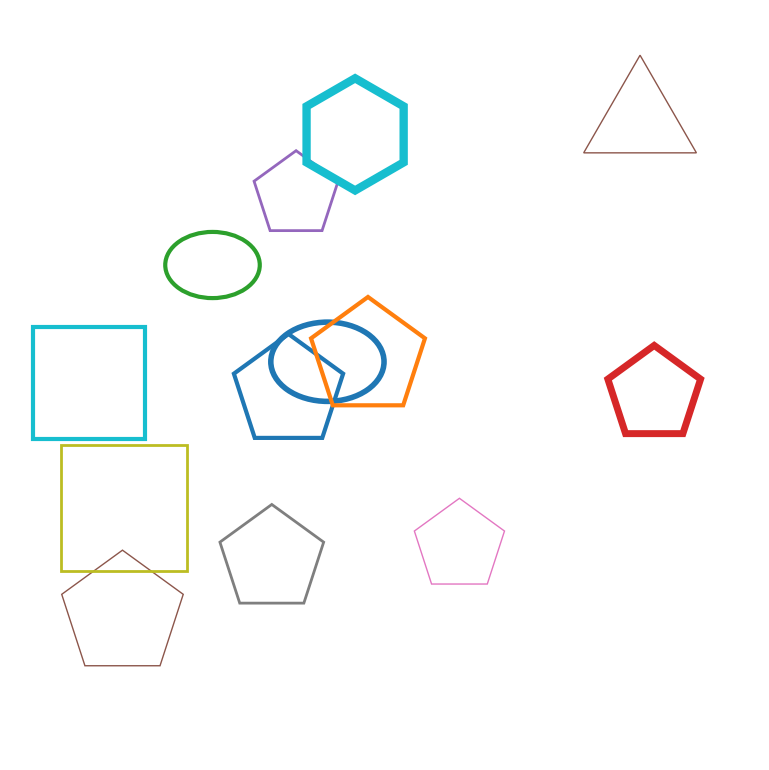[{"shape": "pentagon", "thickness": 1.5, "radius": 0.37, "center": [0.375, 0.492]}, {"shape": "oval", "thickness": 2, "radius": 0.37, "center": [0.425, 0.53]}, {"shape": "pentagon", "thickness": 1.5, "radius": 0.39, "center": [0.478, 0.537]}, {"shape": "oval", "thickness": 1.5, "radius": 0.31, "center": [0.276, 0.656]}, {"shape": "pentagon", "thickness": 2.5, "radius": 0.32, "center": [0.85, 0.488]}, {"shape": "pentagon", "thickness": 1, "radius": 0.29, "center": [0.385, 0.747]}, {"shape": "triangle", "thickness": 0.5, "radius": 0.42, "center": [0.831, 0.844]}, {"shape": "pentagon", "thickness": 0.5, "radius": 0.41, "center": [0.159, 0.203]}, {"shape": "pentagon", "thickness": 0.5, "radius": 0.31, "center": [0.597, 0.291]}, {"shape": "pentagon", "thickness": 1, "radius": 0.35, "center": [0.353, 0.274]}, {"shape": "square", "thickness": 1, "radius": 0.41, "center": [0.161, 0.34]}, {"shape": "hexagon", "thickness": 3, "radius": 0.36, "center": [0.461, 0.826]}, {"shape": "square", "thickness": 1.5, "radius": 0.36, "center": [0.116, 0.502]}]